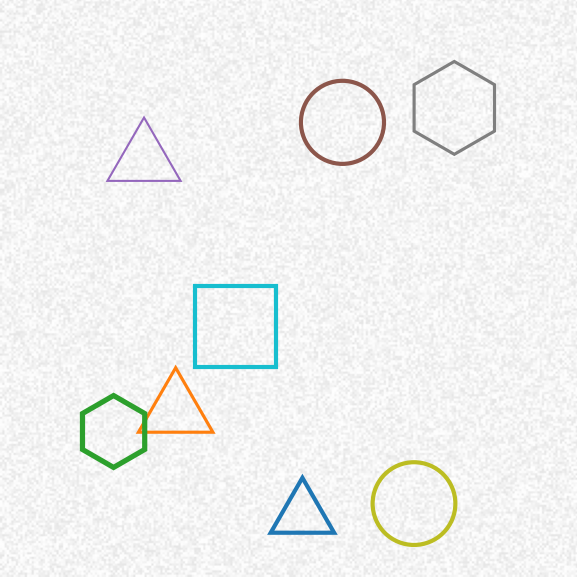[{"shape": "triangle", "thickness": 2, "radius": 0.32, "center": [0.524, 0.108]}, {"shape": "triangle", "thickness": 1.5, "radius": 0.37, "center": [0.304, 0.288]}, {"shape": "hexagon", "thickness": 2.5, "radius": 0.31, "center": [0.197, 0.252]}, {"shape": "triangle", "thickness": 1, "radius": 0.37, "center": [0.249, 0.722]}, {"shape": "circle", "thickness": 2, "radius": 0.36, "center": [0.593, 0.787]}, {"shape": "hexagon", "thickness": 1.5, "radius": 0.4, "center": [0.787, 0.812]}, {"shape": "circle", "thickness": 2, "radius": 0.36, "center": [0.717, 0.127]}, {"shape": "square", "thickness": 2, "radius": 0.35, "center": [0.408, 0.434]}]